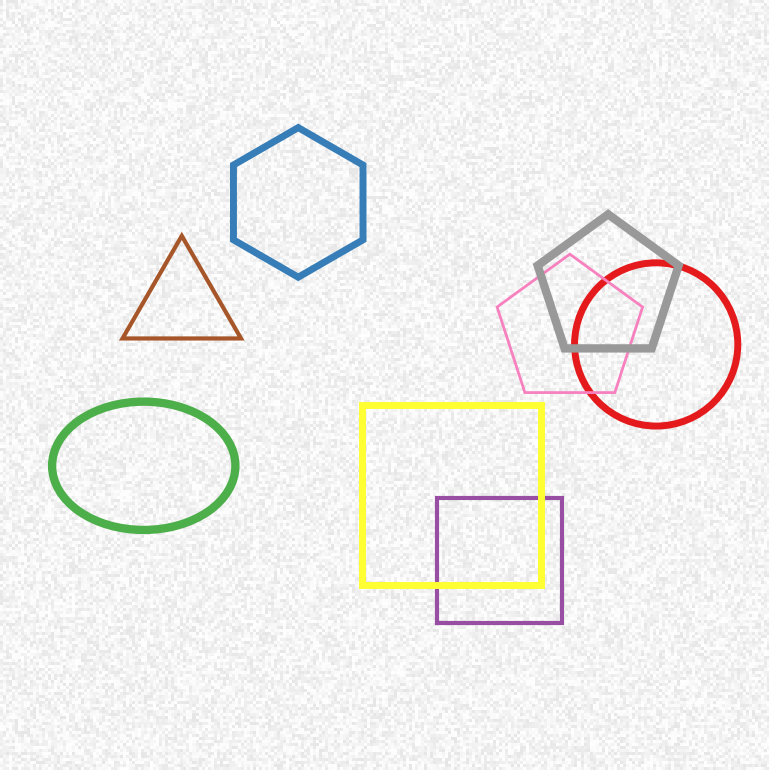[{"shape": "circle", "thickness": 2.5, "radius": 0.53, "center": [0.852, 0.553]}, {"shape": "hexagon", "thickness": 2.5, "radius": 0.49, "center": [0.387, 0.737]}, {"shape": "oval", "thickness": 3, "radius": 0.6, "center": [0.187, 0.395]}, {"shape": "square", "thickness": 1.5, "radius": 0.41, "center": [0.649, 0.272]}, {"shape": "square", "thickness": 2.5, "radius": 0.58, "center": [0.587, 0.357]}, {"shape": "triangle", "thickness": 1.5, "radius": 0.44, "center": [0.236, 0.605]}, {"shape": "pentagon", "thickness": 1, "radius": 0.5, "center": [0.74, 0.571]}, {"shape": "pentagon", "thickness": 3, "radius": 0.48, "center": [0.79, 0.625]}]